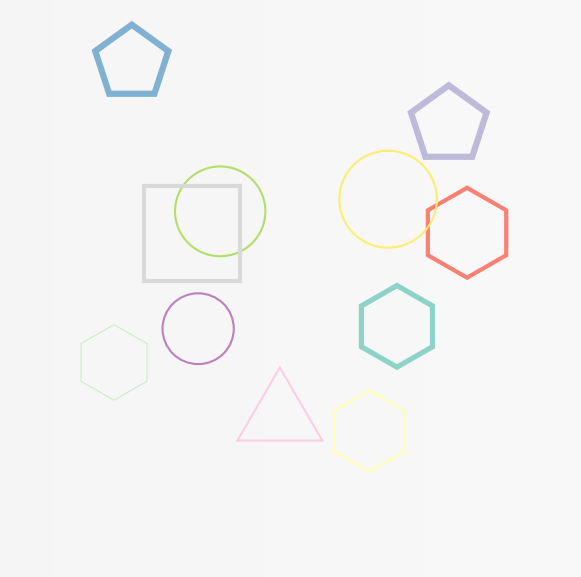[{"shape": "hexagon", "thickness": 2.5, "radius": 0.35, "center": [0.683, 0.434]}, {"shape": "hexagon", "thickness": 1, "radius": 0.35, "center": [0.635, 0.253]}, {"shape": "pentagon", "thickness": 3, "radius": 0.34, "center": [0.772, 0.783]}, {"shape": "hexagon", "thickness": 2, "radius": 0.39, "center": [0.803, 0.596]}, {"shape": "pentagon", "thickness": 3, "radius": 0.33, "center": [0.227, 0.89]}, {"shape": "circle", "thickness": 1, "radius": 0.39, "center": [0.379, 0.633]}, {"shape": "triangle", "thickness": 1, "radius": 0.42, "center": [0.481, 0.278]}, {"shape": "square", "thickness": 2, "radius": 0.41, "center": [0.33, 0.594]}, {"shape": "circle", "thickness": 1, "radius": 0.31, "center": [0.341, 0.43]}, {"shape": "hexagon", "thickness": 0.5, "radius": 0.33, "center": [0.196, 0.372]}, {"shape": "circle", "thickness": 1, "radius": 0.42, "center": [0.668, 0.654]}]